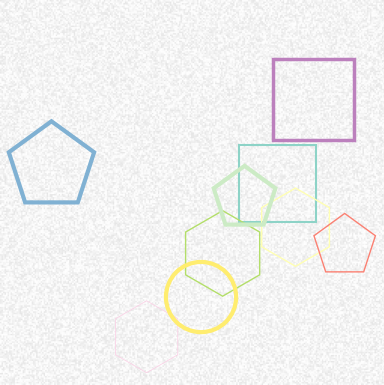[{"shape": "square", "thickness": 1.5, "radius": 0.5, "center": [0.722, 0.523]}, {"shape": "hexagon", "thickness": 1, "radius": 0.51, "center": [0.768, 0.41]}, {"shape": "pentagon", "thickness": 1, "radius": 0.42, "center": [0.895, 0.362]}, {"shape": "pentagon", "thickness": 3, "radius": 0.58, "center": [0.134, 0.568]}, {"shape": "hexagon", "thickness": 1, "radius": 0.56, "center": [0.578, 0.342]}, {"shape": "hexagon", "thickness": 0.5, "radius": 0.47, "center": [0.381, 0.125]}, {"shape": "square", "thickness": 2.5, "radius": 0.53, "center": [0.814, 0.741]}, {"shape": "pentagon", "thickness": 3, "radius": 0.42, "center": [0.635, 0.485]}, {"shape": "circle", "thickness": 3, "radius": 0.46, "center": [0.522, 0.228]}]